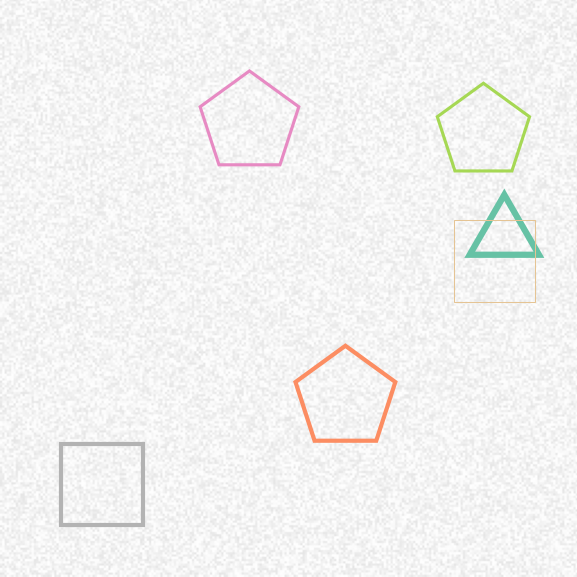[{"shape": "triangle", "thickness": 3, "radius": 0.35, "center": [0.873, 0.593]}, {"shape": "pentagon", "thickness": 2, "radius": 0.45, "center": [0.598, 0.31]}, {"shape": "pentagon", "thickness": 1.5, "radius": 0.45, "center": [0.432, 0.786]}, {"shape": "pentagon", "thickness": 1.5, "radius": 0.42, "center": [0.837, 0.771]}, {"shape": "square", "thickness": 0.5, "radius": 0.35, "center": [0.856, 0.547]}, {"shape": "square", "thickness": 2, "radius": 0.35, "center": [0.177, 0.161]}]